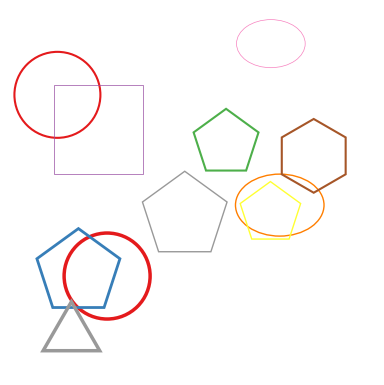[{"shape": "circle", "thickness": 1.5, "radius": 0.56, "center": [0.149, 0.754]}, {"shape": "circle", "thickness": 2.5, "radius": 0.56, "center": [0.278, 0.283]}, {"shape": "pentagon", "thickness": 2, "radius": 0.57, "center": [0.204, 0.293]}, {"shape": "pentagon", "thickness": 1.5, "radius": 0.44, "center": [0.587, 0.629]}, {"shape": "square", "thickness": 0.5, "radius": 0.58, "center": [0.257, 0.663]}, {"shape": "oval", "thickness": 1, "radius": 0.57, "center": [0.727, 0.467]}, {"shape": "pentagon", "thickness": 1, "radius": 0.41, "center": [0.702, 0.446]}, {"shape": "hexagon", "thickness": 1.5, "radius": 0.48, "center": [0.815, 0.595]}, {"shape": "oval", "thickness": 0.5, "radius": 0.45, "center": [0.704, 0.887]}, {"shape": "pentagon", "thickness": 1, "radius": 0.58, "center": [0.48, 0.44]}, {"shape": "triangle", "thickness": 2.5, "radius": 0.42, "center": [0.185, 0.131]}]